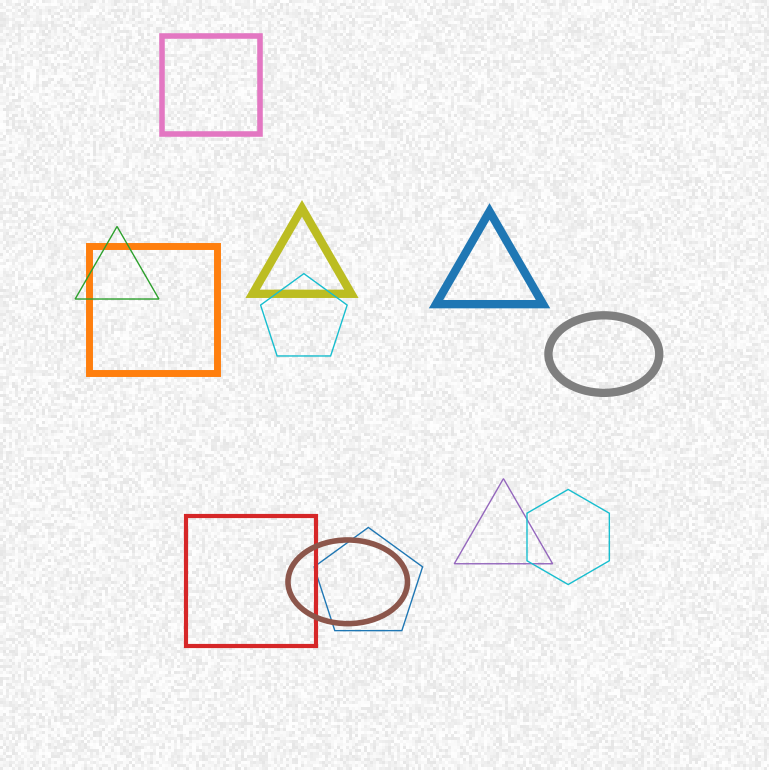[{"shape": "pentagon", "thickness": 0.5, "radius": 0.37, "center": [0.478, 0.241]}, {"shape": "triangle", "thickness": 3, "radius": 0.4, "center": [0.636, 0.645]}, {"shape": "square", "thickness": 2.5, "radius": 0.41, "center": [0.199, 0.598]}, {"shape": "triangle", "thickness": 0.5, "radius": 0.31, "center": [0.152, 0.643]}, {"shape": "square", "thickness": 1.5, "radius": 0.42, "center": [0.325, 0.246]}, {"shape": "triangle", "thickness": 0.5, "radius": 0.37, "center": [0.654, 0.305]}, {"shape": "oval", "thickness": 2, "radius": 0.39, "center": [0.452, 0.244]}, {"shape": "square", "thickness": 2, "radius": 0.32, "center": [0.274, 0.89]}, {"shape": "oval", "thickness": 3, "radius": 0.36, "center": [0.784, 0.54]}, {"shape": "triangle", "thickness": 3, "radius": 0.37, "center": [0.392, 0.655]}, {"shape": "hexagon", "thickness": 0.5, "radius": 0.31, "center": [0.738, 0.303]}, {"shape": "pentagon", "thickness": 0.5, "radius": 0.3, "center": [0.395, 0.586]}]